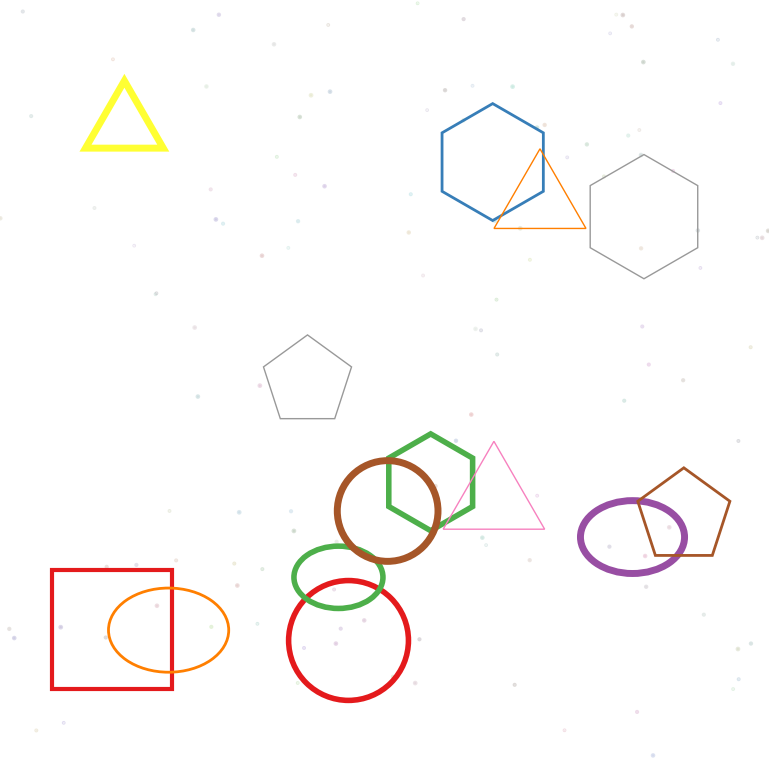[{"shape": "circle", "thickness": 2, "radius": 0.39, "center": [0.453, 0.168]}, {"shape": "square", "thickness": 1.5, "radius": 0.39, "center": [0.145, 0.182]}, {"shape": "hexagon", "thickness": 1, "radius": 0.38, "center": [0.64, 0.79]}, {"shape": "oval", "thickness": 2, "radius": 0.29, "center": [0.44, 0.25]}, {"shape": "hexagon", "thickness": 2, "radius": 0.31, "center": [0.559, 0.374]}, {"shape": "oval", "thickness": 2.5, "radius": 0.34, "center": [0.821, 0.303]}, {"shape": "oval", "thickness": 1, "radius": 0.39, "center": [0.219, 0.182]}, {"shape": "triangle", "thickness": 0.5, "radius": 0.34, "center": [0.701, 0.738]}, {"shape": "triangle", "thickness": 2.5, "radius": 0.29, "center": [0.162, 0.837]}, {"shape": "pentagon", "thickness": 1, "radius": 0.31, "center": [0.888, 0.33]}, {"shape": "circle", "thickness": 2.5, "radius": 0.33, "center": [0.503, 0.336]}, {"shape": "triangle", "thickness": 0.5, "radius": 0.38, "center": [0.641, 0.351]}, {"shape": "pentagon", "thickness": 0.5, "radius": 0.3, "center": [0.399, 0.505]}, {"shape": "hexagon", "thickness": 0.5, "radius": 0.4, "center": [0.836, 0.719]}]